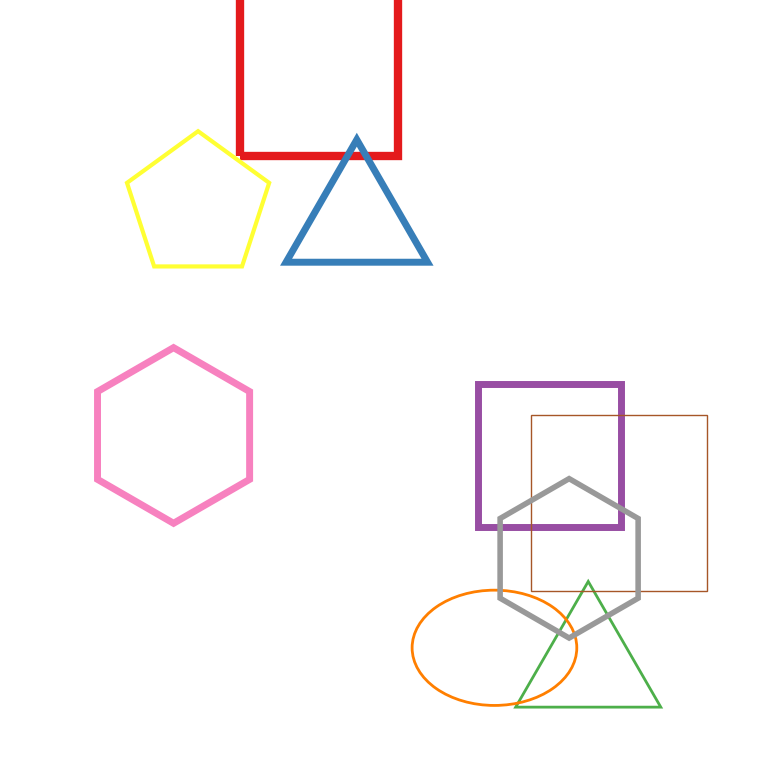[{"shape": "square", "thickness": 3, "radius": 0.51, "center": [0.414, 0.9]}, {"shape": "triangle", "thickness": 2.5, "radius": 0.53, "center": [0.463, 0.712]}, {"shape": "triangle", "thickness": 1, "radius": 0.54, "center": [0.764, 0.136]}, {"shape": "square", "thickness": 2.5, "radius": 0.46, "center": [0.713, 0.408]}, {"shape": "oval", "thickness": 1, "radius": 0.53, "center": [0.642, 0.159]}, {"shape": "pentagon", "thickness": 1.5, "radius": 0.49, "center": [0.257, 0.733]}, {"shape": "square", "thickness": 0.5, "radius": 0.57, "center": [0.804, 0.347]}, {"shape": "hexagon", "thickness": 2.5, "radius": 0.57, "center": [0.225, 0.434]}, {"shape": "hexagon", "thickness": 2, "radius": 0.52, "center": [0.739, 0.275]}]